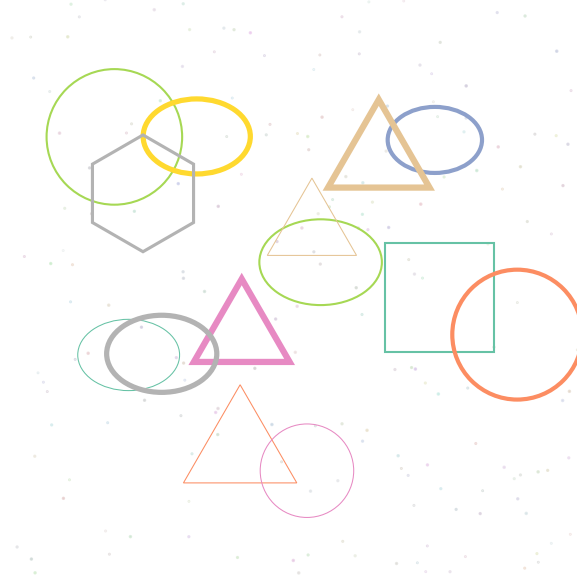[{"shape": "oval", "thickness": 0.5, "radius": 0.44, "center": [0.223, 0.384]}, {"shape": "square", "thickness": 1, "radius": 0.47, "center": [0.761, 0.483]}, {"shape": "triangle", "thickness": 0.5, "radius": 0.57, "center": [0.416, 0.22]}, {"shape": "circle", "thickness": 2, "radius": 0.56, "center": [0.896, 0.42]}, {"shape": "oval", "thickness": 2, "radius": 0.41, "center": [0.753, 0.757]}, {"shape": "circle", "thickness": 0.5, "radius": 0.4, "center": [0.532, 0.184]}, {"shape": "triangle", "thickness": 3, "radius": 0.48, "center": [0.419, 0.42]}, {"shape": "circle", "thickness": 1, "radius": 0.59, "center": [0.198, 0.762]}, {"shape": "oval", "thickness": 1, "radius": 0.53, "center": [0.555, 0.545]}, {"shape": "oval", "thickness": 2.5, "radius": 0.46, "center": [0.341, 0.763]}, {"shape": "triangle", "thickness": 0.5, "radius": 0.45, "center": [0.54, 0.601]}, {"shape": "triangle", "thickness": 3, "radius": 0.51, "center": [0.656, 0.725]}, {"shape": "hexagon", "thickness": 1.5, "radius": 0.51, "center": [0.248, 0.664]}, {"shape": "oval", "thickness": 2.5, "radius": 0.48, "center": [0.28, 0.386]}]